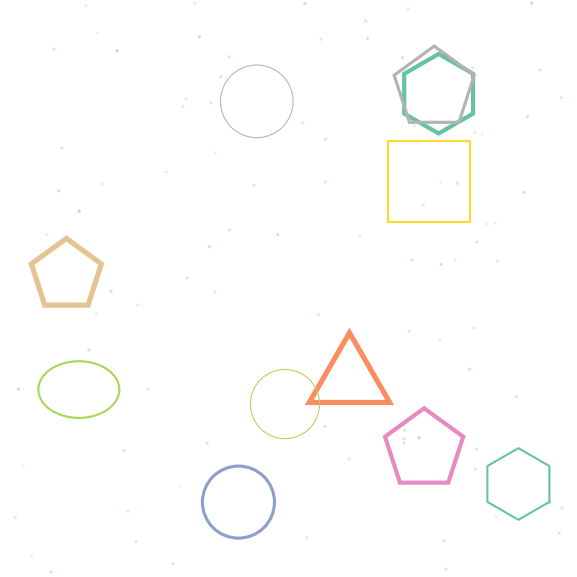[{"shape": "hexagon", "thickness": 1, "radius": 0.31, "center": [0.898, 0.161]}, {"shape": "hexagon", "thickness": 2, "radius": 0.34, "center": [0.76, 0.837]}, {"shape": "triangle", "thickness": 2.5, "radius": 0.4, "center": [0.605, 0.342]}, {"shape": "circle", "thickness": 1.5, "radius": 0.31, "center": [0.413, 0.13]}, {"shape": "pentagon", "thickness": 2, "radius": 0.36, "center": [0.734, 0.221]}, {"shape": "circle", "thickness": 0.5, "radius": 0.3, "center": [0.493, 0.299]}, {"shape": "oval", "thickness": 1, "radius": 0.35, "center": [0.137, 0.325]}, {"shape": "square", "thickness": 1, "radius": 0.35, "center": [0.743, 0.685]}, {"shape": "pentagon", "thickness": 2.5, "radius": 0.32, "center": [0.115, 0.522]}, {"shape": "pentagon", "thickness": 1.5, "radius": 0.36, "center": [0.752, 0.846]}, {"shape": "circle", "thickness": 0.5, "radius": 0.31, "center": [0.445, 0.824]}]